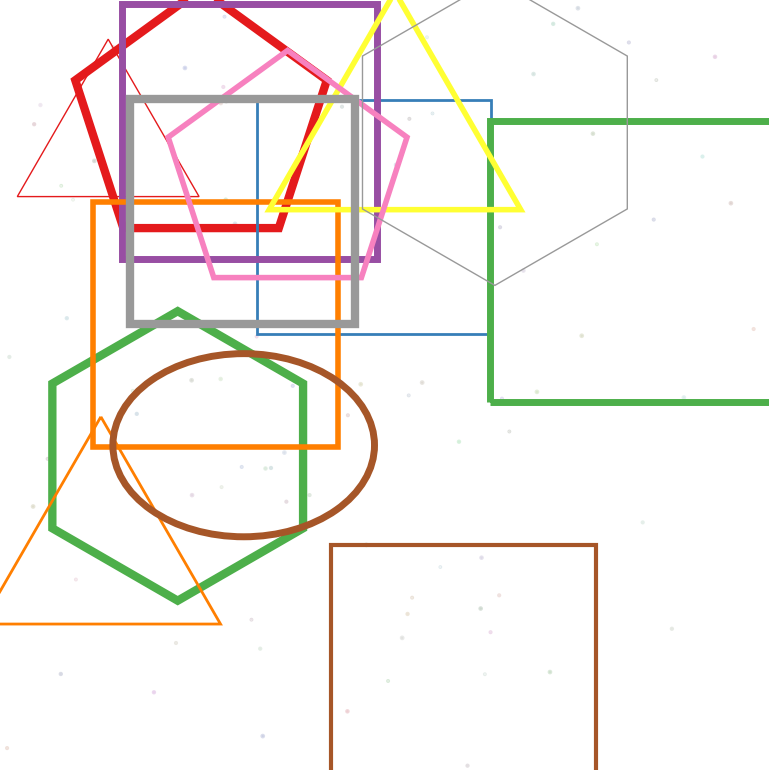[{"shape": "pentagon", "thickness": 3, "radius": 0.86, "center": [0.261, 0.843]}, {"shape": "triangle", "thickness": 0.5, "radius": 0.68, "center": [0.141, 0.813]}, {"shape": "square", "thickness": 1, "radius": 0.76, "center": [0.486, 0.718]}, {"shape": "hexagon", "thickness": 3, "radius": 0.94, "center": [0.231, 0.408]}, {"shape": "square", "thickness": 2.5, "radius": 0.91, "center": [0.819, 0.66]}, {"shape": "square", "thickness": 2.5, "radius": 0.83, "center": [0.324, 0.83]}, {"shape": "triangle", "thickness": 1, "radius": 0.9, "center": [0.131, 0.279]}, {"shape": "square", "thickness": 2, "radius": 0.8, "center": [0.28, 0.579]}, {"shape": "triangle", "thickness": 2, "radius": 0.94, "center": [0.513, 0.822]}, {"shape": "square", "thickness": 1.5, "radius": 0.86, "center": [0.602, 0.12]}, {"shape": "oval", "thickness": 2.5, "radius": 0.85, "center": [0.316, 0.422]}, {"shape": "pentagon", "thickness": 2, "radius": 0.82, "center": [0.373, 0.771]}, {"shape": "hexagon", "thickness": 0.5, "radius": 0.99, "center": [0.643, 0.828]}, {"shape": "square", "thickness": 3, "radius": 0.73, "center": [0.315, 0.725]}]